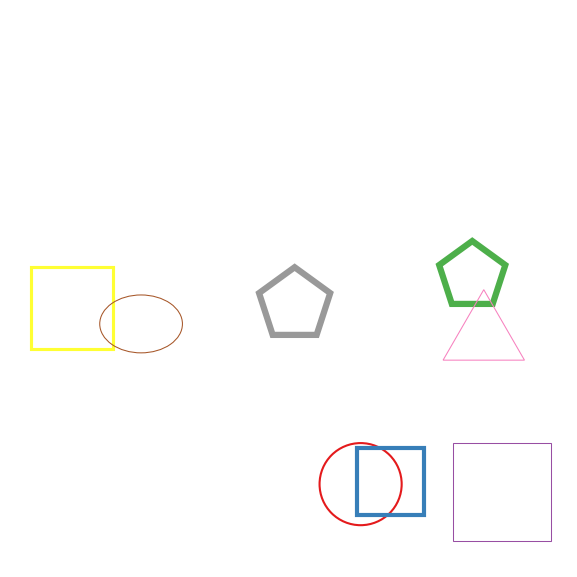[{"shape": "circle", "thickness": 1, "radius": 0.36, "center": [0.624, 0.161]}, {"shape": "square", "thickness": 2, "radius": 0.29, "center": [0.676, 0.165]}, {"shape": "pentagon", "thickness": 3, "radius": 0.3, "center": [0.818, 0.522]}, {"shape": "square", "thickness": 0.5, "radius": 0.42, "center": [0.869, 0.147]}, {"shape": "square", "thickness": 1.5, "radius": 0.36, "center": [0.125, 0.466]}, {"shape": "oval", "thickness": 0.5, "radius": 0.36, "center": [0.244, 0.438]}, {"shape": "triangle", "thickness": 0.5, "radius": 0.41, "center": [0.838, 0.416]}, {"shape": "pentagon", "thickness": 3, "radius": 0.32, "center": [0.51, 0.472]}]